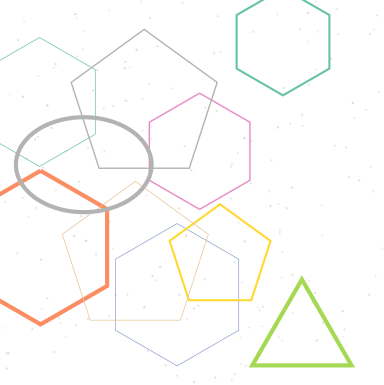[{"shape": "hexagon", "thickness": 0.5, "radius": 0.84, "center": [0.103, 0.735]}, {"shape": "hexagon", "thickness": 1.5, "radius": 0.7, "center": [0.735, 0.891]}, {"shape": "hexagon", "thickness": 3, "radius": 1.0, "center": [0.105, 0.357]}, {"shape": "hexagon", "thickness": 0.5, "radius": 0.92, "center": [0.46, 0.234]}, {"shape": "hexagon", "thickness": 1, "radius": 0.75, "center": [0.519, 0.607]}, {"shape": "triangle", "thickness": 3, "radius": 0.74, "center": [0.784, 0.125]}, {"shape": "pentagon", "thickness": 1.5, "radius": 0.69, "center": [0.572, 0.332]}, {"shape": "pentagon", "thickness": 0.5, "radius": 1.0, "center": [0.351, 0.33]}, {"shape": "oval", "thickness": 3, "radius": 0.88, "center": [0.218, 0.572]}, {"shape": "pentagon", "thickness": 1, "radius": 1.0, "center": [0.374, 0.724]}]